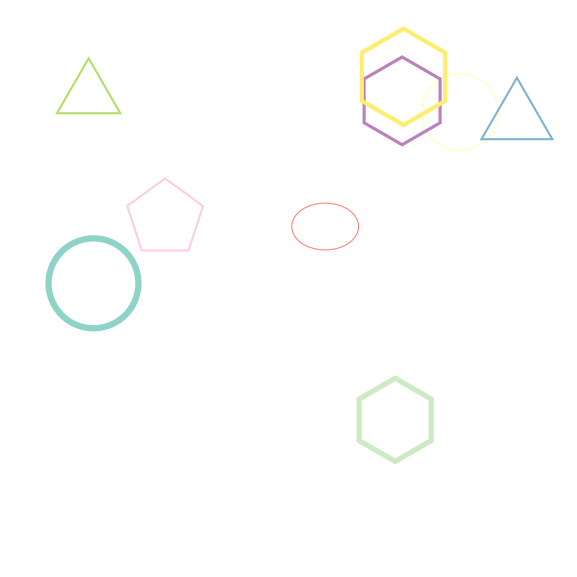[{"shape": "circle", "thickness": 3, "radius": 0.39, "center": [0.162, 0.509]}, {"shape": "circle", "thickness": 0.5, "radius": 0.33, "center": [0.796, 0.805]}, {"shape": "oval", "thickness": 0.5, "radius": 0.29, "center": [0.563, 0.607]}, {"shape": "triangle", "thickness": 1, "radius": 0.35, "center": [0.895, 0.794]}, {"shape": "triangle", "thickness": 1, "radius": 0.32, "center": [0.154, 0.835]}, {"shape": "pentagon", "thickness": 1, "radius": 0.34, "center": [0.286, 0.621]}, {"shape": "hexagon", "thickness": 1.5, "radius": 0.38, "center": [0.696, 0.824]}, {"shape": "hexagon", "thickness": 2.5, "radius": 0.36, "center": [0.684, 0.272]}, {"shape": "hexagon", "thickness": 2, "radius": 0.42, "center": [0.699, 0.866]}]